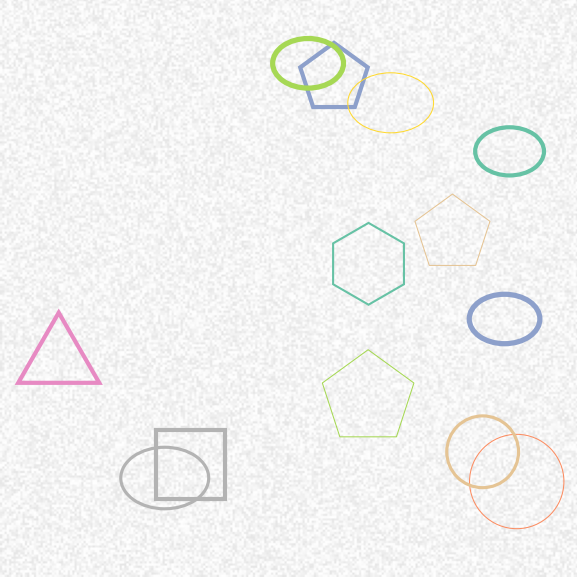[{"shape": "hexagon", "thickness": 1, "radius": 0.35, "center": [0.638, 0.542]}, {"shape": "oval", "thickness": 2, "radius": 0.3, "center": [0.882, 0.737]}, {"shape": "circle", "thickness": 0.5, "radius": 0.41, "center": [0.895, 0.165]}, {"shape": "oval", "thickness": 2.5, "radius": 0.31, "center": [0.874, 0.447]}, {"shape": "pentagon", "thickness": 2, "radius": 0.31, "center": [0.578, 0.863]}, {"shape": "triangle", "thickness": 2, "radius": 0.4, "center": [0.102, 0.377]}, {"shape": "oval", "thickness": 2.5, "radius": 0.31, "center": [0.533, 0.89]}, {"shape": "pentagon", "thickness": 0.5, "radius": 0.42, "center": [0.637, 0.31]}, {"shape": "oval", "thickness": 0.5, "radius": 0.37, "center": [0.677, 0.821]}, {"shape": "circle", "thickness": 1.5, "radius": 0.31, "center": [0.836, 0.217]}, {"shape": "pentagon", "thickness": 0.5, "radius": 0.34, "center": [0.783, 0.595]}, {"shape": "oval", "thickness": 1.5, "radius": 0.38, "center": [0.285, 0.171]}, {"shape": "square", "thickness": 2, "radius": 0.3, "center": [0.33, 0.195]}]